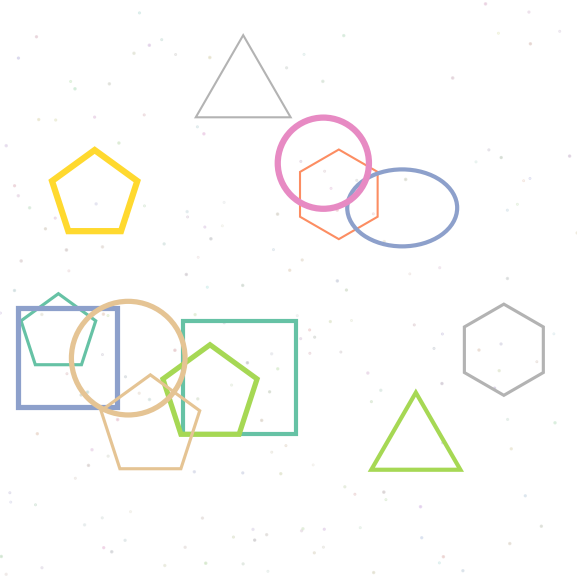[{"shape": "pentagon", "thickness": 1.5, "radius": 0.34, "center": [0.101, 0.423]}, {"shape": "square", "thickness": 2, "radius": 0.49, "center": [0.414, 0.346]}, {"shape": "hexagon", "thickness": 1, "radius": 0.39, "center": [0.587, 0.663]}, {"shape": "square", "thickness": 2.5, "radius": 0.43, "center": [0.116, 0.38]}, {"shape": "oval", "thickness": 2, "radius": 0.48, "center": [0.696, 0.639]}, {"shape": "circle", "thickness": 3, "radius": 0.39, "center": [0.56, 0.717]}, {"shape": "triangle", "thickness": 2, "radius": 0.45, "center": [0.72, 0.23]}, {"shape": "pentagon", "thickness": 2.5, "radius": 0.43, "center": [0.364, 0.316]}, {"shape": "pentagon", "thickness": 3, "radius": 0.39, "center": [0.164, 0.662]}, {"shape": "circle", "thickness": 2.5, "radius": 0.49, "center": [0.222, 0.379]}, {"shape": "pentagon", "thickness": 1.5, "radius": 0.45, "center": [0.26, 0.26]}, {"shape": "hexagon", "thickness": 1.5, "radius": 0.39, "center": [0.872, 0.394]}, {"shape": "triangle", "thickness": 1, "radius": 0.47, "center": [0.421, 0.843]}]